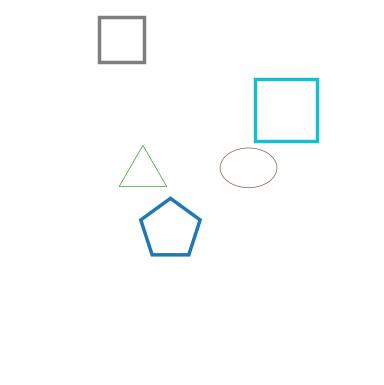[{"shape": "pentagon", "thickness": 2.5, "radius": 0.41, "center": [0.443, 0.404]}, {"shape": "triangle", "thickness": 0.5, "radius": 0.36, "center": [0.371, 0.551]}, {"shape": "oval", "thickness": 0.5, "radius": 0.37, "center": [0.646, 0.564]}, {"shape": "square", "thickness": 2.5, "radius": 0.29, "center": [0.316, 0.896]}, {"shape": "square", "thickness": 2.5, "radius": 0.4, "center": [0.743, 0.714]}]